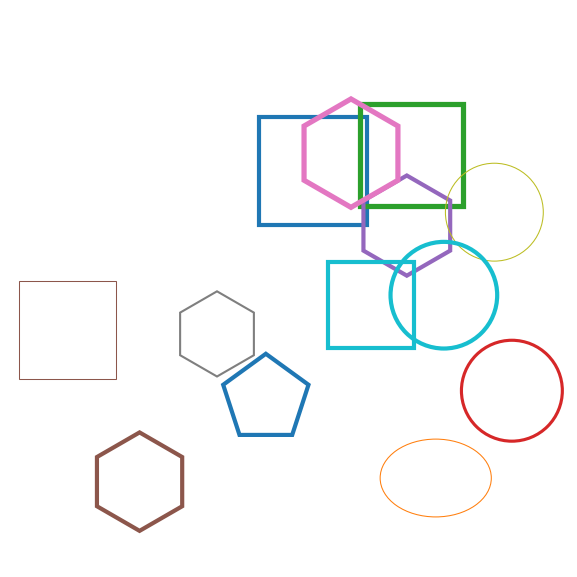[{"shape": "square", "thickness": 2, "radius": 0.47, "center": [0.542, 0.704]}, {"shape": "pentagon", "thickness": 2, "radius": 0.39, "center": [0.46, 0.309]}, {"shape": "oval", "thickness": 0.5, "radius": 0.48, "center": [0.755, 0.171]}, {"shape": "square", "thickness": 2.5, "radius": 0.44, "center": [0.712, 0.731]}, {"shape": "circle", "thickness": 1.5, "radius": 0.44, "center": [0.886, 0.323]}, {"shape": "hexagon", "thickness": 2, "radius": 0.43, "center": [0.704, 0.609]}, {"shape": "hexagon", "thickness": 2, "radius": 0.43, "center": [0.242, 0.165]}, {"shape": "square", "thickness": 0.5, "radius": 0.42, "center": [0.117, 0.427]}, {"shape": "hexagon", "thickness": 2.5, "radius": 0.47, "center": [0.608, 0.734]}, {"shape": "hexagon", "thickness": 1, "radius": 0.37, "center": [0.376, 0.421]}, {"shape": "circle", "thickness": 0.5, "radius": 0.42, "center": [0.856, 0.632]}, {"shape": "square", "thickness": 2, "radius": 0.37, "center": [0.642, 0.471]}, {"shape": "circle", "thickness": 2, "radius": 0.46, "center": [0.769, 0.488]}]